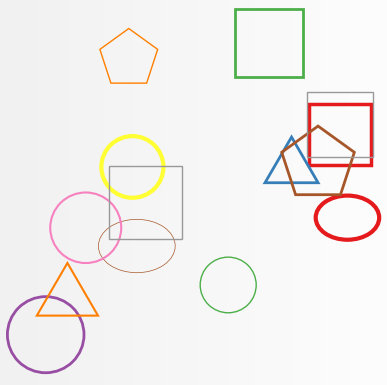[{"shape": "oval", "thickness": 3, "radius": 0.41, "center": [0.897, 0.435]}, {"shape": "square", "thickness": 2.5, "radius": 0.4, "center": [0.878, 0.651]}, {"shape": "triangle", "thickness": 2, "radius": 0.4, "center": [0.752, 0.565]}, {"shape": "circle", "thickness": 1, "radius": 0.36, "center": [0.589, 0.26]}, {"shape": "square", "thickness": 2, "radius": 0.44, "center": [0.694, 0.888]}, {"shape": "circle", "thickness": 2, "radius": 0.49, "center": [0.118, 0.131]}, {"shape": "triangle", "thickness": 1.5, "radius": 0.46, "center": [0.174, 0.226]}, {"shape": "pentagon", "thickness": 1, "radius": 0.39, "center": [0.332, 0.848]}, {"shape": "circle", "thickness": 3, "radius": 0.4, "center": [0.342, 0.566]}, {"shape": "oval", "thickness": 0.5, "radius": 0.5, "center": [0.353, 0.361]}, {"shape": "pentagon", "thickness": 2, "radius": 0.49, "center": [0.821, 0.574]}, {"shape": "circle", "thickness": 1.5, "radius": 0.46, "center": [0.221, 0.408]}, {"shape": "square", "thickness": 1, "radius": 0.47, "center": [0.375, 0.475]}, {"shape": "square", "thickness": 1, "radius": 0.42, "center": [0.877, 0.676]}]